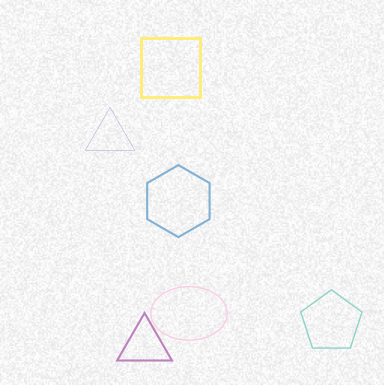[{"shape": "pentagon", "thickness": 1, "radius": 0.42, "center": [0.861, 0.164]}, {"shape": "triangle", "thickness": 0.5, "radius": 0.37, "center": [0.286, 0.647]}, {"shape": "hexagon", "thickness": 1.5, "radius": 0.47, "center": [0.463, 0.478]}, {"shape": "oval", "thickness": 1, "radius": 0.5, "center": [0.491, 0.186]}, {"shape": "triangle", "thickness": 1.5, "radius": 0.41, "center": [0.375, 0.105]}, {"shape": "square", "thickness": 2, "radius": 0.38, "center": [0.443, 0.825]}]